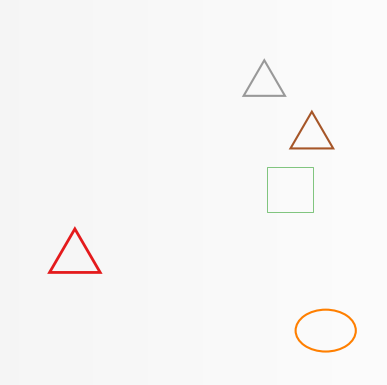[{"shape": "triangle", "thickness": 2, "radius": 0.38, "center": [0.193, 0.33]}, {"shape": "square", "thickness": 0.5, "radius": 0.29, "center": [0.748, 0.508]}, {"shape": "oval", "thickness": 1.5, "radius": 0.39, "center": [0.841, 0.141]}, {"shape": "triangle", "thickness": 1.5, "radius": 0.32, "center": [0.805, 0.646]}, {"shape": "triangle", "thickness": 1.5, "radius": 0.31, "center": [0.682, 0.782]}]